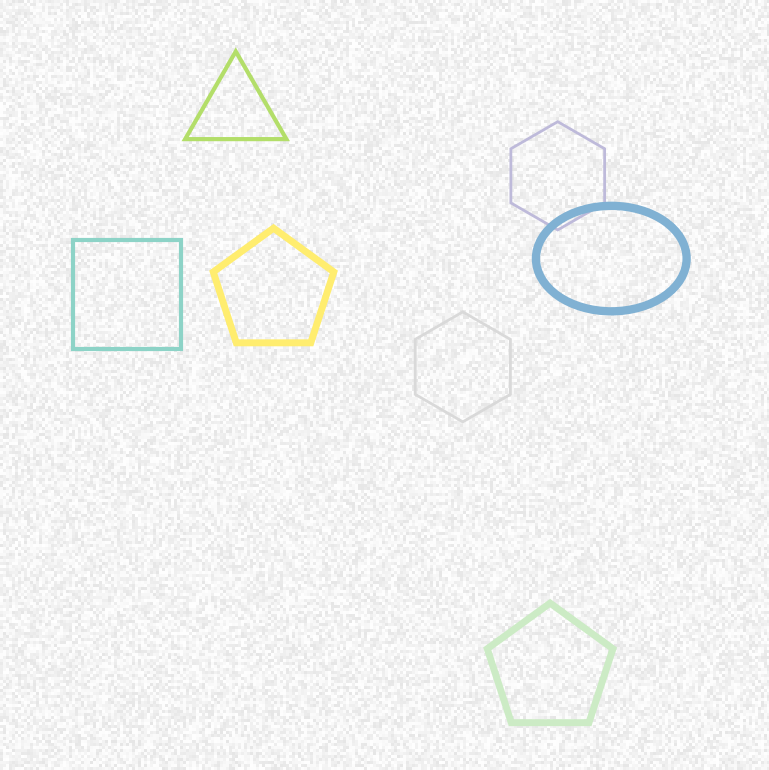[{"shape": "square", "thickness": 1.5, "radius": 0.35, "center": [0.165, 0.617]}, {"shape": "hexagon", "thickness": 1, "radius": 0.35, "center": [0.724, 0.772]}, {"shape": "oval", "thickness": 3, "radius": 0.49, "center": [0.794, 0.664]}, {"shape": "triangle", "thickness": 1.5, "radius": 0.38, "center": [0.306, 0.857]}, {"shape": "hexagon", "thickness": 1, "radius": 0.36, "center": [0.601, 0.524]}, {"shape": "pentagon", "thickness": 2.5, "radius": 0.43, "center": [0.714, 0.131]}, {"shape": "pentagon", "thickness": 2.5, "radius": 0.41, "center": [0.355, 0.621]}]